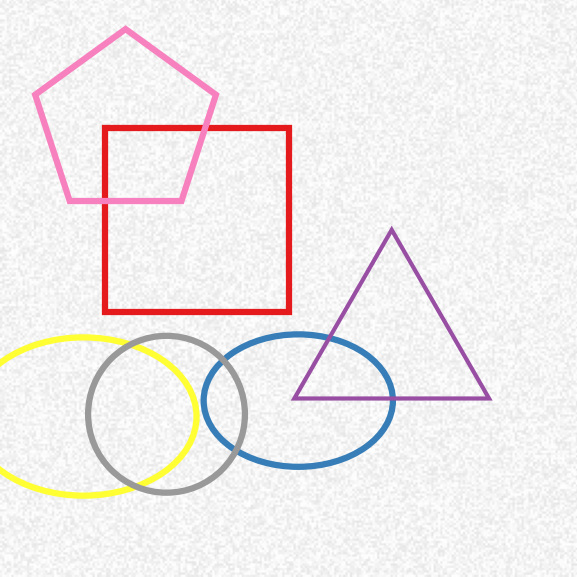[{"shape": "square", "thickness": 3, "radius": 0.8, "center": [0.341, 0.618]}, {"shape": "oval", "thickness": 3, "radius": 0.82, "center": [0.517, 0.305]}, {"shape": "triangle", "thickness": 2, "radius": 0.97, "center": [0.678, 0.406]}, {"shape": "oval", "thickness": 3, "radius": 0.98, "center": [0.145, 0.278]}, {"shape": "pentagon", "thickness": 3, "radius": 0.82, "center": [0.217, 0.784]}, {"shape": "circle", "thickness": 3, "radius": 0.68, "center": [0.288, 0.282]}]